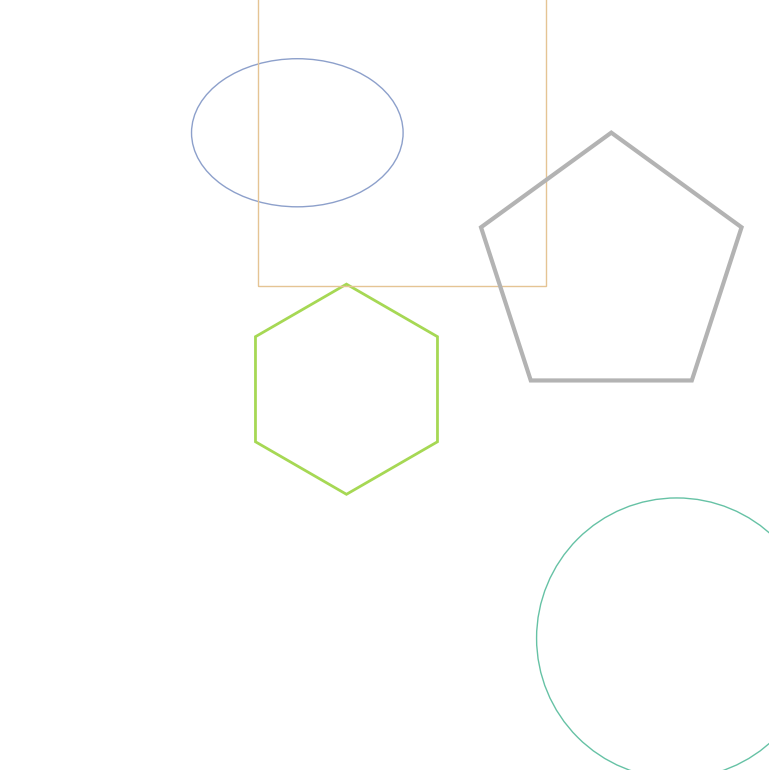[{"shape": "circle", "thickness": 0.5, "radius": 0.91, "center": [0.879, 0.171]}, {"shape": "oval", "thickness": 0.5, "radius": 0.69, "center": [0.386, 0.828]}, {"shape": "hexagon", "thickness": 1, "radius": 0.68, "center": [0.45, 0.495]}, {"shape": "square", "thickness": 0.5, "radius": 0.94, "center": [0.522, 0.816]}, {"shape": "pentagon", "thickness": 1.5, "radius": 0.89, "center": [0.794, 0.65]}]